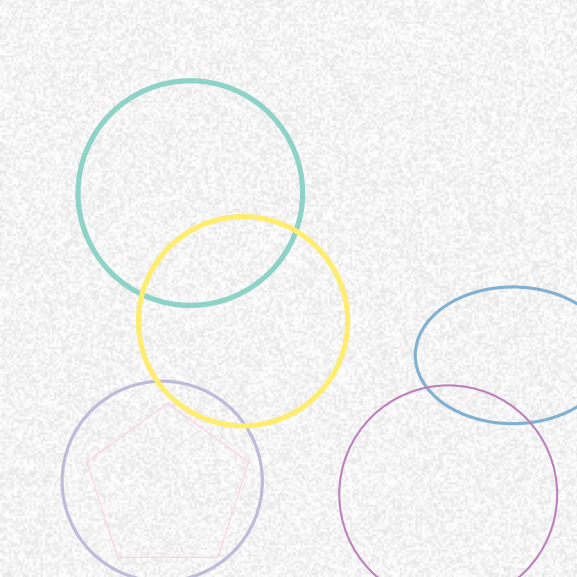[{"shape": "circle", "thickness": 2.5, "radius": 0.97, "center": [0.33, 0.665]}, {"shape": "circle", "thickness": 1.5, "radius": 0.87, "center": [0.281, 0.166]}, {"shape": "oval", "thickness": 1.5, "radius": 0.85, "center": [0.888, 0.384]}, {"shape": "pentagon", "thickness": 0.5, "radius": 0.74, "center": [0.29, 0.153]}, {"shape": "circle", "thickness": 1, "radius": 0.94, "center": [0.776, 0.143]}, {"shape": "circle", "thickness": 2.5, "radius": 0.91, "center": [0.421, 0.443]}]